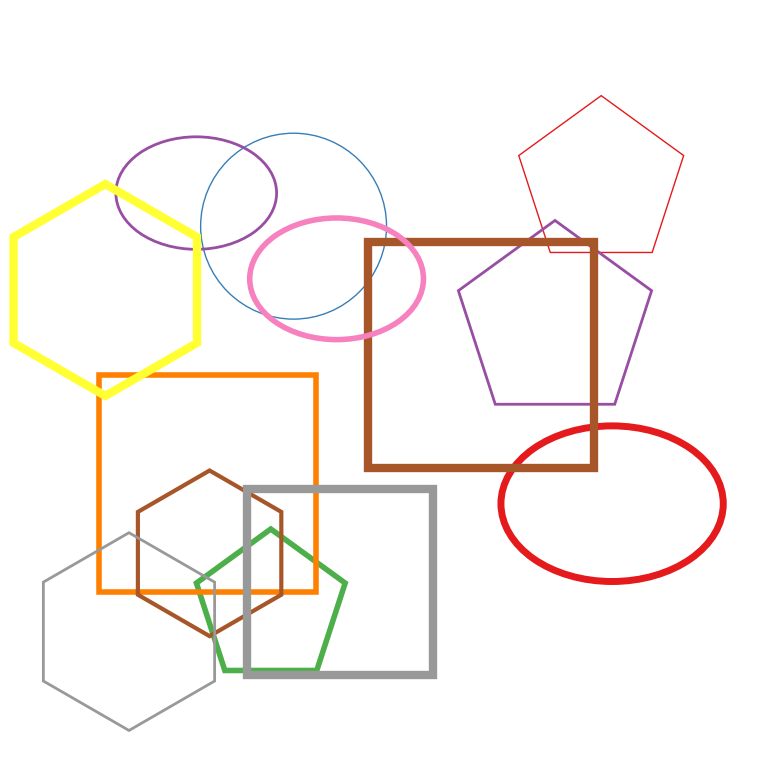[{"shape": "oval", "thickness": 2.5, "radius": 0.72, "center": [0.795, 0.346]}, {"shape": "pentagon", "thickness": 0.5, "radius": 0.56, "center": [0.781, 0.763]}, {"shape": "circle", "thickness": 0.5, "radius": 0.6, "center": [0.381, 0.706]}, {"shape": "pentagon", "thickness": 2, "radius": 0.51, "center": [0.352, 0.211]}, {"shape": "pentagon", "thickness": 1, "radius": 0.66, "center": [0.721, 0.582]}, {"shape": "oval", "thickness": 1, "radius": 0.52, "center": [0.255, 0.749]}, {"shape": "square", "thickness": 2, "radius": 0.7, "center": [0.27, 0.372]}, {"shape": "hexagon", "thickness": 3, "radius": 0.69, "center": [0.137, 0.623]}, {"shape": "hexagon", "thickness": 1.5, "radius": 0.54, "center": [0.272, 0.281]}, {"shape": "square", "thickness": 3, "radius": 0.73, "center": [0.625, 0.539]}, {"shape": "oval", "thickness": 2, "radius": 0.56, "center": [0.437, 0.638]}, {"shape": "square", "thickness": 3, "radius": 0.6, "center": [0.441, 0.244]}, {"shape": "hexagon", "thickness": 1, "radius": 0.64, "center": [0.168, 0.18]}]